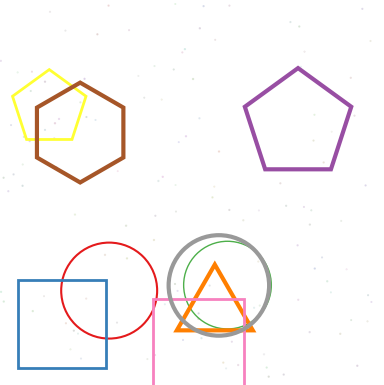[{"shape": "circle", "thickness": 1.5, "radius": 0.62, "center": [0.284, 0.245]}, {"shape": "square", "thickness": 2, "radius": 0.57, "center": [0.161, 0.158]}, {"shape": "circle", "thickness": 1, "radius": 0.57, "center": [0.591, 0.259]}, {"shape": "pentagon", "thickness": 3, "radius": 0.73, "center": [0.774, 0.678]}, {"shape": "triangle", "thickness": 3, "radius": 0.57, "center": [0.558, 0.199]}, {"shape": "pentagon", "thickness": 2, "radius": 0.5, "center": [0.128, 0.719]}, {"shape": "hexagon", "thickness": 3, "radius": 0.65, "center": [0.208, 0.656]}, {"shape": "square", "thickness": 2, "radius": 0.59, "center": [0.516, 0.106]}, {"shape": "circle", "thickness": 3, "radius": 0.65, "center": [0.568, 0.259]}]